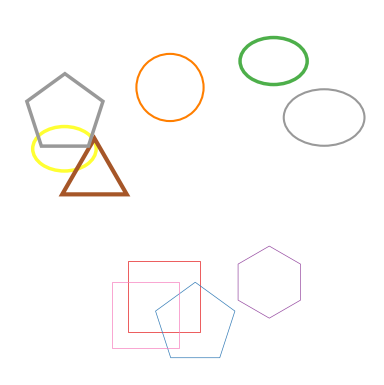[{"shape": "square", "thickness": 0.5, "radius": 0.47, "center": [0.426, 0.23]}, {"shape": "pentagon", "thickness": 0.5, "radius": 0.54, "center": [0.507, 0.159]}, {"shape": "oval", "thickness": 2.5, "radius": 0.44, "center": [0.711, 0.841]}, {"shape": "hexagon", "thickness": 0.5, "radius": 0.47, "center": [0.699, 0.267]}, {"shape": "circle", "thickness": 1.5, "radius": 0.44, "center": [0.442, 0.773]}, {"shape": "oval", "thickness": 2.5, "radius": 0.41, "center": [0.167, 0.614]}, {"shape": "triangle", "thickness": 3, "radius": 0.48, "center": [0.245, 0.544]}, {"shape": "square", "thickness": 0.5, "radius": 0.43, "center": [0.378, 0.182]}, {"shape": "oval", "thickness": 1.5, "radius": 0.52, "center": [0.842, 0.695]}, {"shape": "pentagon", "thickness": 2.5, "radius": 0.52, "center": [0.169, 0.705]}]